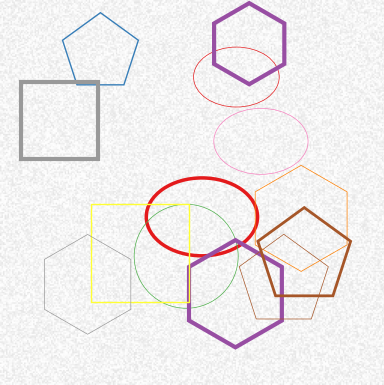[{"shape": "oval", "thickness": 0.5, "radius": 0.56, "center": [0.614, 0.8]}, {"shape": "oval", "thickness": 2.5, "radius": 0.72, "center": [0.524, 0.437]}, {"shape": "pentagon", "thickness": 1, "radius": 0.52, "center": [0.261, 0.863]}, {"shape": "circle", "thickness": 0.5, "radius": 0.68, "center": [0.484, 0.334]}, {"shape": "hexagon", "thickness": 3, "radius": 0.53, "center": [0.647, 0.887]}, {"shape": "hexagon", "thickness": 3, "radius": 0.7, "center": [0.612, 0.237]}, {"shape": "hexagon", "thickness": 0.5, "radius": 0.69, "center": [0.782, 0.433]}, {"shape": "square", "thickness": 1, "radius": 0.64, "center": [0.363, 0.343]}, {"shape": "pentagon", "thickness": 0.5, "radius": 0.61, "center": [0.737, 0.27]}, {"shape": "pentagon", "thickness": 2, "radius": 0.63, "center": [0.79, 0.334]}, {"shape": "oval", "thickness": 0.5, "radius": 0.61, "center": [0.678, 0.633]}, {"shape": "square", "thickness": 3, "radius": 0.5, "center": [0.155, 0.687]}, {"shape": "hexagon", "thickness": 0.5, "radius": 0.65, "center": [0.228, 0.261]}]